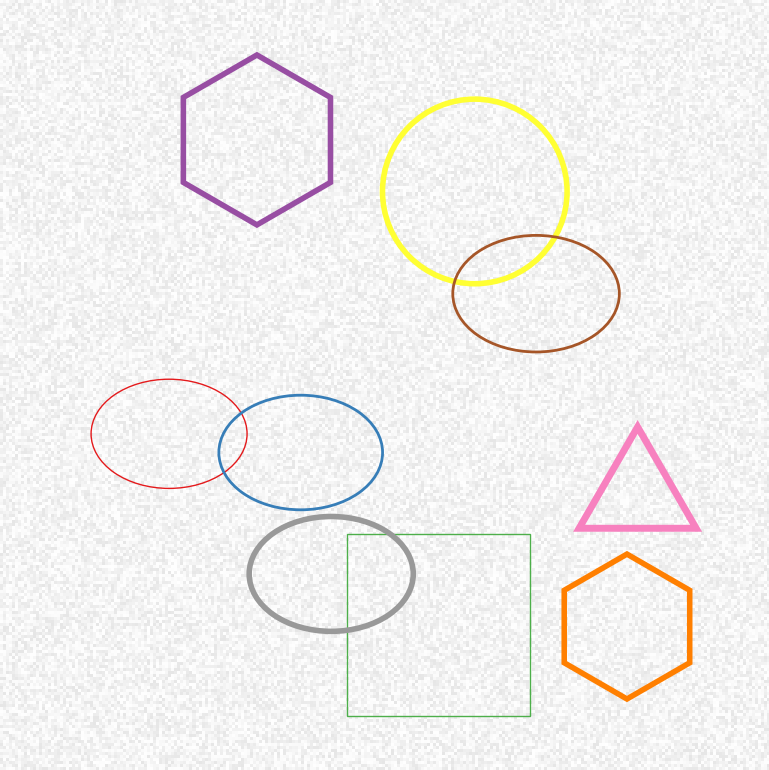[{"shape": "oval", "thickness": 0.5, "radius": 0.51, "center": [0.22, 0.437]}, {"shape": "oval", "thickness": 1, "radius": 0.53, "center": [0.391, 0.412]}, {"shape": "square", "thickness": 0.5, "radius": 0.59, "center": [0.57, 0.188]}, {"shape": "hexagon", "thickness": 2, "radius": 0.55, "center": [0.334, 0.818]}, {"shape": "hexagon", "thickness": 2, "radius": 0.47, "center": [0.814, 0.186]}, {"shape": "circle", "thickness": 2, "radius": 0.6, "center": [0.617, 0.751]}, {"shape": "oval", "thickness": 1, "radius": 0.54, "center": [0.696, 0.619]}, {"shape": "triangle", "thickness": 2.5, "radius": 0.44, "center": [0.828, 0.358]}, {"shape": "oval", "thickness": 2, "radius": 0.53, "center": [0.43, 0.255]}]